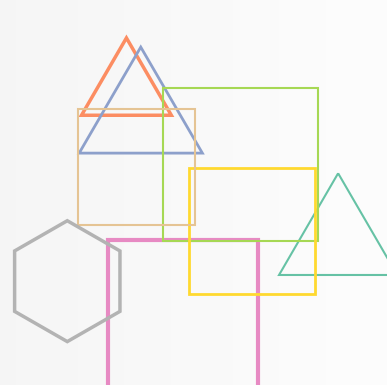[{"shape": "triangle", "thickness": 1.5, "radius": 0.88, "center": [0.873, 0.374]}, {"shape": "triangle", "thickness": 2.5, "radius": 0.67, "center": [0.326, 0.768]}, {"shape": "triangle", "thickness": 2, "radius": 0.92, "center": [0.363, 0.694]}, {"shape": "square", "thickness": 3, "radius": 0.97, "center": [0.472, 0.181]}, {"shape": "square", "thickness": 1.5, "radius": 1.0, "center": [0.62, 0.573]}, {"shape": "square", "thickness": 2, "radius": 0.82, "center": [0.65, 0.399]}, {"shape": "square", "thickness": 1.5, "radius": 0.75, "center": [0.351, 0.567]}, {"shape": "hexagon", "thickness": 2.5, "radius": 0.78, "center": [0.174, 0.27]}]